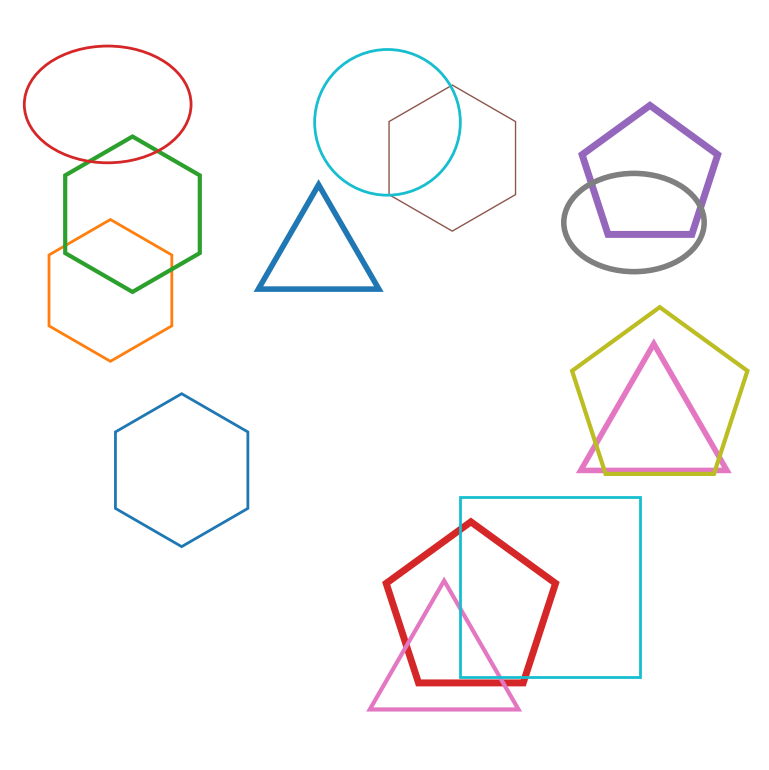[{"shape": "hexagon", "thickness": 1, "radius": 0.5, "center": [0.236, 0.389]}, {"shape": "triangle", "thickness": 2, "radius": 0.45, "center": [0.414, 0.67]}, {"shape": "hexagon", "thickness": 1, "radius": 0.46, "center": [0.143, 0.623]}, {"shape": "hexagon", "thickness": 1.5, "radius": 0.5, "center": [0.172, 0.722]}, {"shape": "oval", "thickness": 1, "radius": 0.54, "center": [0.14, 0.864]}, {"shape": "pentagon", "thickness": 2.5, "radius": 0.58, "center": [0.612, 0.207]}, {"shape": "pentagon", "thickness": 2.5, "radius": 0.46, "center": [0.844, 0.771]}, {"shape": "hexagon", "thickness": 0.5, "radius": 0.47, "center": [0.587, 0.795]}, {"shape": "triangle", "thickness": 1.5, "radius": 0.56, "center": [0.577, 0.134]}, {"shape": "triangle", "thickness": 2, "radius": 0.55, "center": [0.849, 0.444]}, {"shape": "oval", "thickness": 2, "radius": 0.46, "center": [0.823, 0.711]}, {"shape": "pentagon", "thickness": 1.5, "radius": 0.6, "center": [0.857, 0.481]}, {"shape": "circle", "thickness": 1, "radius": 0.47, "center": [0.503, 0.841]}, {"shape": "square", "thickness": 1, "radius": 0.58, "center": [0.714, 0.238]}]